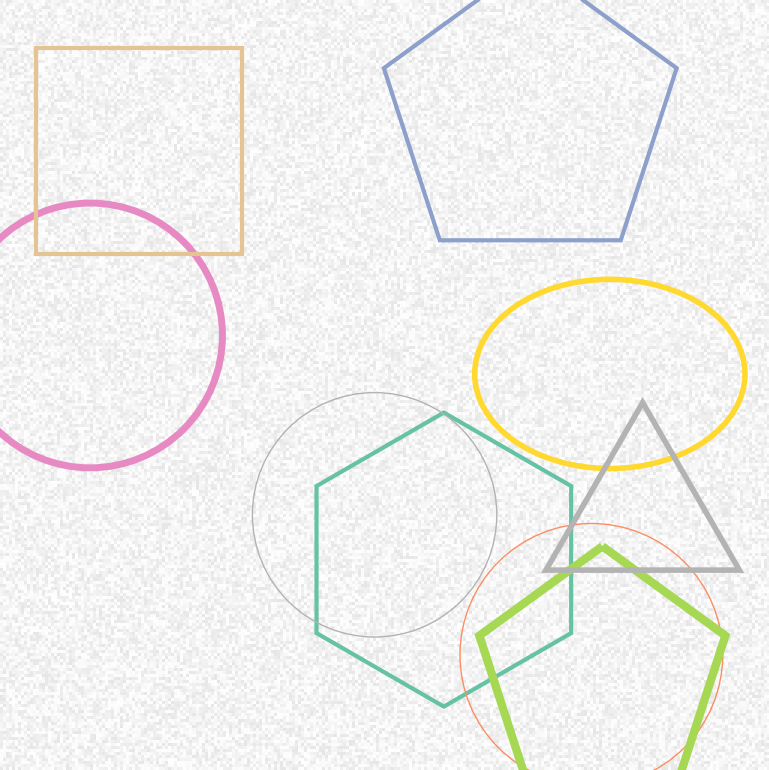[{"shape": "hexagon", "thickness": 1.5, "radius": 0.95, "center": [0.576, 0.273]}, {"shape": "circle", "thickness": 0.5, "radius": 0.85, "center": [0.768, 0.15]}, {"shape": "pentagon", "thickness": 1.5, "radius": 1.0, "center": [0.689, 0.85]}, {"shape": "circle", "thickness": 2.5, "radius": 0.86, "center": [0.117, 0.564]}, {"shape": "pentagon", "thickness": 3, "radius": 0.84, "center": [0.782, 0.123]}, {"shape": "oval", "thickness": 2, "radius": 0.88, "center": [0.792, 0.514]}, {"shape": "square", "thickness": 1.5, "radius": 0.67, "center": [0.181, 0.804]}, {"shape": "triangle", "thickness": 2, "radius": 0.73, "center": [0.835, 0.332]}, {"shape": "circle", "thickness": 0.5, "radius": 0.79, "center": [0.486, 0.331]}]